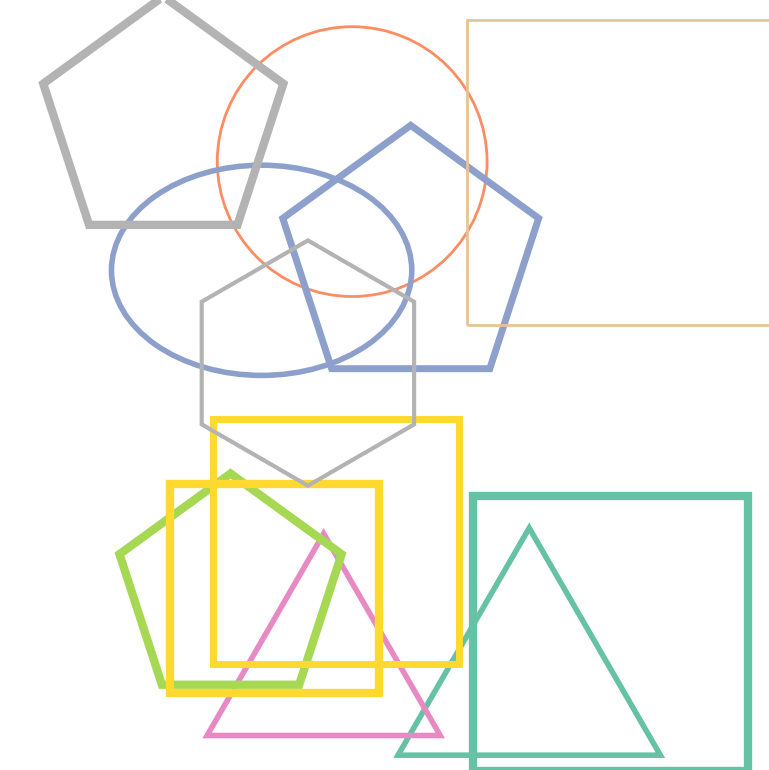[{"shape": "square", "thickness": 3, "radius": 0.89, "center": [0.793, 0.177]}, {"shape": "triangle", "thickness": 2, "radius": 0.98, "center": [0.687, 0.118]}, {"shape": "circle", "thickness": 1, "radius": 0.88, "center": [0.457, 0.79]}, {"shape": "pentagon", "thickness": 2.5, "radius": 0.87, "center": [0.533, 0.663]}, {"shape": "oval", "thickness": 2, "radius": 0.97, "center": [0.34, 0.649]}, {"shape": "triangle", "thickness": 2, "radius": 0.87, "center": [0.42, 0.132]}, {"shape": "pentagon", "thickness": 3, "radius": 0.76, "center": [0.299, 0.233]}, {"shape": "square", "thickness": 3, "radius": 0.68, "center": [0.357, 0.235]}, {"shape": "square", "thickness": 2.5, "radius": 0.8, "center": [0.437, 0.297]}, {"shape": "square", "thickness": 1, "radius": 0.99, "center": [0.805, 0.775]}, {"shape": "pentagon", "thickness": 3, "radius": 0.82, "center": [0.212, 0.841]}, {"shape": "hexagon", "thickness": 1.5, "radius": 0.8, "center": [0.4, 0.528]}]